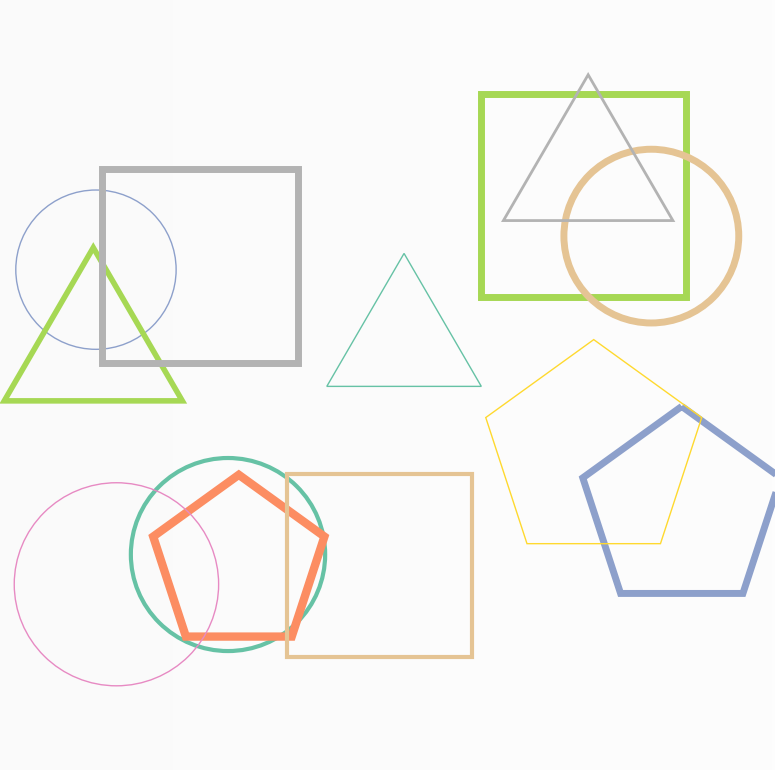[{"shape": "circle", "thickness": 1.5, "radius": 0.63, "center": [0.294, 0.28]}, {"shape": "triangle", "thickness": 0.5, "radius": 0.58, "center": [0.521, 0.556]}, {"shape": "pentagon", "thickness": 3, "radius": 0.58, "center": [0.308, 0.267]}, {"shape": "pentagon", "thickness": 2.5, "radius": 0.67, "center": [0.88, 0.338]}, {"shape": "circle", "thickness": 0.5, "radius": 0.52, "center": [0.124, 0.65]}, {"shape": "circle", "thickness": 0.5, "radius": 0.66, "center": [0.15, 0.241]}, {"shape": "triangle", "thickness": 2, "radius": 0.66, "center": [0.12, 0.546]}, {"shape": "square", "thickness": 2.5, "radius": 0.66, "center": [0.753, 0.746]}, {"shape": "pentagon", "thickness": 0.5, "radius": 0.73, "center": [0.766, 0.412]}, {"shape": "square", "thickness": 1.5, "radius": 0.59, "center": [0.49, 0.265]}, {"shape": "circle", "thickness": 2.5, "radius": 0.56, "center": [0.84, 0.693]}, {"shape": "square", "thickness": 2.5, "radius": 0.63, "center": [0.258, 0.654]}, {"shape": "triangle", "thickness": 1, "radius": 0.63, "center": [0.759, 0.777]}]